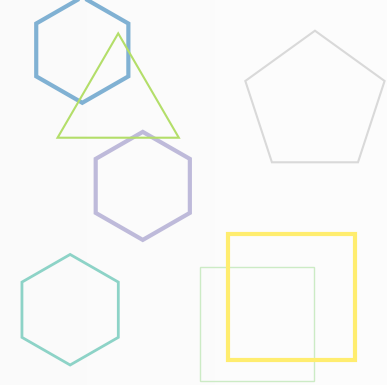[{"shape": "hexagon", "thickness": 2, "radius": 0.72, "center": [0.181, 0.196]}, {"shape": "hexagon", "thickness": 3, "radius": 0.7, "center": [0.368, 0.517]}, {"shape": "hexagon", "thickness": 3, "radius": 0.69, "center": [0.212, 0.87]}, {"shape": "triangle", "thickness": 1.5, "radius": 0.9, "center": [0.305, 0.733]}, {"shape": "pentagon", "thickness": 1.5, "radius": 0.94, "center": [0.813, 0.731]}, {"shape": "square", "thickness": 1, "radius": 0.74, "center": [0.663, 0.159]}, {"shape": "square", "thickness": 3, "radius": 0.82, "center": [0.753, 0.229]}]